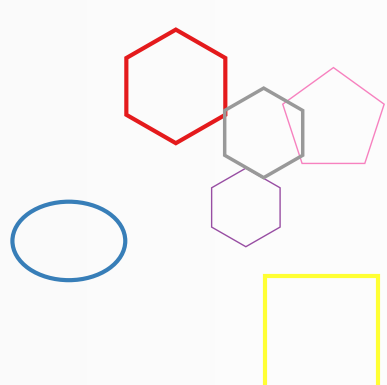[{"shape": "hexagon", "thickness": 3, "radius": 0.74, "center": [0.454, 0.776]}, {"shape": "oval", "thickness": 3, "radius": 0.73, "center": [0.178, 0.374]}, {"shape": "hexagon", "thickness": 1, "radius": 0.51, "center": [0.634, 0.461]}, {"shape": "square", "thickness": 3, "radius": 0.73, "center": [0.83, 0.137]}, {"shape": "pentagon", "thickness": 1, "radius": 0.69, "center": [0.86, 0.687]}, {"shape": "hexagon", "thickness": 2.5, "radius": 0.58, "center": [0.681, 0.655]}]